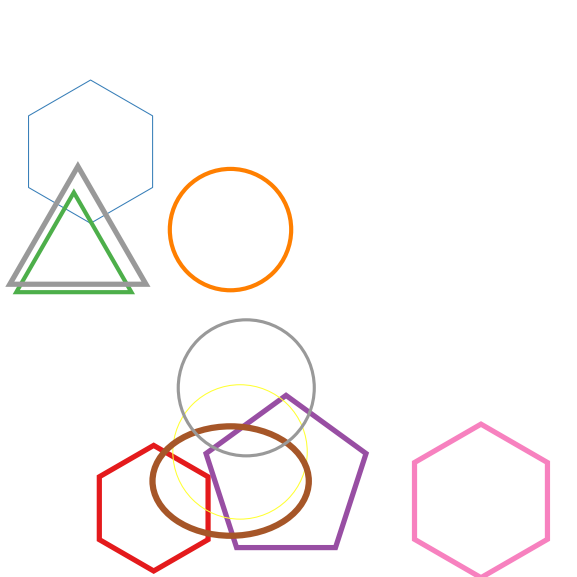[{"shape": "hexagon", "thickness": 2.5, "radius": 0.54, "center": [0.266, 0.119]}, {"shape": "hexagon", "thickness": 0.5, "radius": 0.62, "center": [0.157, 0.737]}, {"shape": "triangle", "thickness": 2, "radius": 0.58, "center": [0.128, 0.551]}, {"shape": "pentagon", "thickness": 2.5, "radius": 0.73, "center": [0.495, 0.169]}, {"shape": "circle", "thickness": 2, "radius": 0.53, "center": [0.399, 0.602]}, {"shape": "circle", "thickness": 0.5, "radius": 0.58, "center": [0.416, 0.217]}, {"shape": "oval", "thickness": 3, "radius": 0.68, "center": [0.399, 0.166]}, {"shape": "hexagon", "thickness": 2.5, "radius": 0.66, "center": [0.833, 0.132]}, {"shape": "triangle", "thickness": 2.5, "radius": 0.68, "center": [0.135, 0.575]}, {"shape": "circle", "thickness": 1.5, "radius": 0.59, "center": [0.426, 0.328]}]